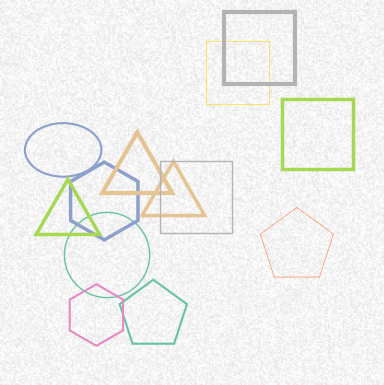[{"shape": "circle", "thickness": 1, "radius": 0.55, "center": [0.278, 0.338]}, {"shape": "pentagon", "thickness": 1.5, "radius": 0.46, "center": [0.398, 0.182]}, {"shape": "pentagon", "thickness": 0.5, "radius": 0.5, "center": [0.771, 0.361]}, {"shape": "oval", "thickness": 1.5, "radius": 0.5, "center": [0.164, 0.611]}, {"shape": "hexagon", "thickness": 2.5, "radius": 0.51, "center": [0.271, 0.478]}, {"shape": "hexagon", "thickness": 1.5, "radius": 0.4, "center": [0.25, 0.182]}, {"shape": "triangle", "thickness": 2.5, "radius": 0.48, "center": [0.176, 0.439]}, {"shape": "square", "thickness": 2.5, "radius": 0.46, "center": [0.825, 0.651]}, {"shape": "square", "thickness": 0.5, "radius": 0.41, "center": [0.616, 0.811]}, {"shape": "triangle", "thickness": 2.5, "radius": 0.47, "center": [0.45, 0.487]}, {"shape": "triangle", "thickness": 3, "radius": 0.53, "center": [0.356, 0.551]}, {"shape": "square", "thickness": 1, "radius": 0.47, "center": [0.509, 0.488]}, {"shape": "square", "thickness": 3, "radius": 0.46, "center": [0.674, 0.876]}]